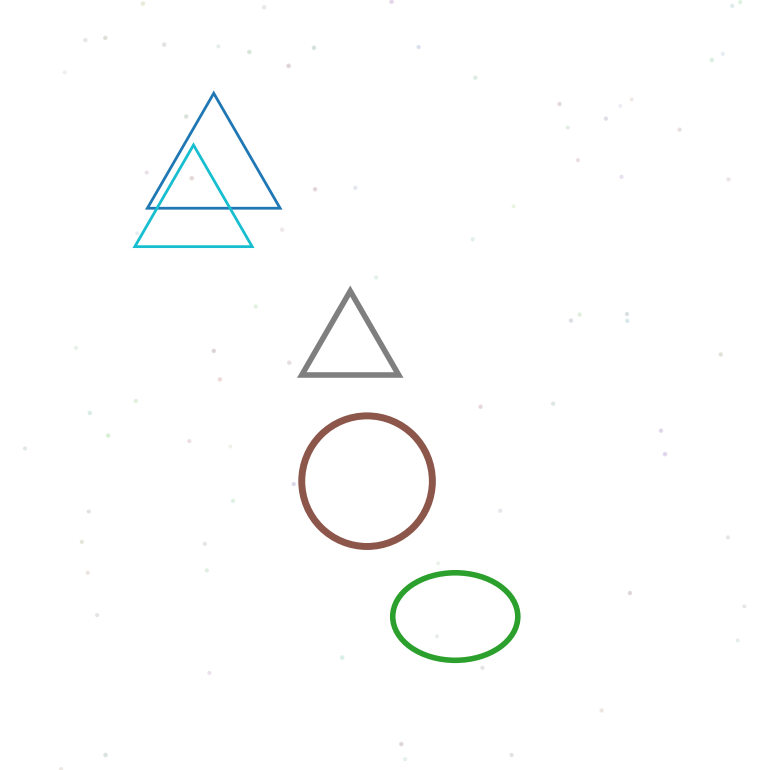[{"shape": "triangle", "thickness": 1, "radius": 0.5, "center": [0.278, 0.779]}, {"shape": "oval", "thickness": 2, "radius": 0.41, "center": [0.591, 0.199]}, {"shape": "circle", "thickness": 2.5, "radius": 0.42, "center": [0.477, 0.375]}, {"shape": "triangle", "thickness": 2, "radius": 0.36, "center": [0.455, 0.549]}, {"shape": "triangle", "thickness": 1, "radius": 0.44, "center": [0.251, 0.724]}]